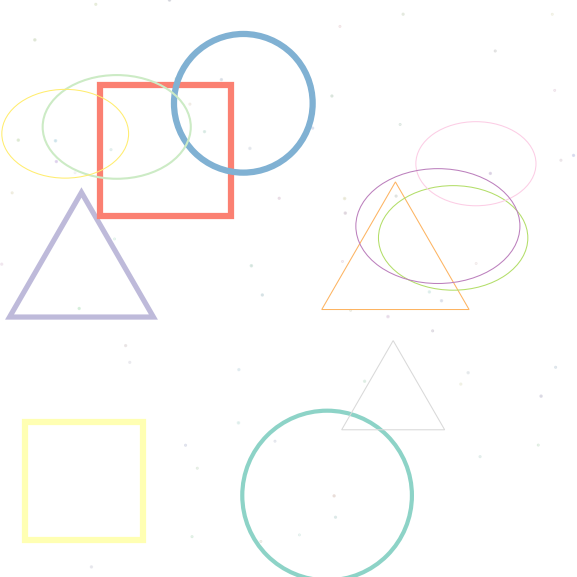[{"shape": "circle", "thickness": 2, "radius": 0.73, "center": [0.566, 0.141]}, {"shape": "square", "thickness": 3, "radius": 0.51, "center": [0.146, 0.166]}, {"shape": "triangle", "thickness": 2.5, "radius": 0.72, "center": [0.141, 0.522]}, {"shape": "square", "thickness": 3, "radius": 0.57, "center": [0.287, 0.739]}, {"shape": "circle", "thickness": 3, "radius": 0.6, "center": [0.421, 0.82]}, {"shape": "triangle", "thickness": 0.5, "radius": 0.74, "center": [0.685, 0.537]}, {"shape": "oval", "thickness": 0.5, "radius": 0.65, "center": [0.785, 0.587]}, {"shape": "oval", "thickness": 0.5, "radius": 0.52, "center": [0.824, 0.716]}, {"shape": "triangle", "thickness": 0.5, "radius": 0.51, "center": [0.681, 0.306]}, {"shape": "oval", "thickness": 0.5, "radius": 0.71, "center": [0.758, 0.608]}, {"shape": "oval", "thickness": 1, "radius": 0.64, "center": [0.202, 0.779]}, {"shape": "oval", "thickness": 0.5, "radius": 0.55, "center": [0.113, 0.768]}]